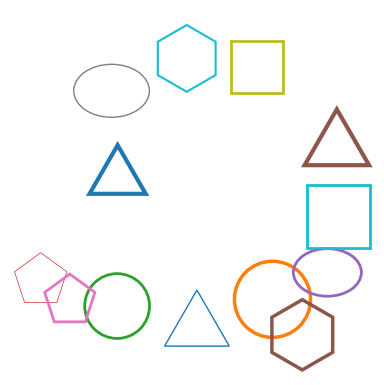[{"shape": "triangle", "thickness": 3, "radius": 0.42, "center": [0.306, 0.539]}, {"shape": "triangle", "thickness": 1, "radius": 0.49, "center": [0.512, 0.15]}, {"shape": "circle", "thickness": 2.5, "radius": 0.49, "center": [0.708, 0.223]}, {"shape": "circle", "thickness": 2, "radius": 0.42, "center": [0.304, 0.205]}, {"shape": "pentagon", "thickness": 0.5, "radius": 0.36, "center": [0.106, 0.272]}, {"shape": "oval", "thickness": 2, "radius": 0.44, "center": [0.85, 0.292]}, {"shape": "triangle", "thickness": 3, "radius": 0.48, "center": [0.875, 0.619]}, {"shape": "hexagon", "thickness": 2.5, "radius": 0.46, "center": [0.785, 0.13]}, {"shape": "pentagon", "thickness": 2, "radius": 0.34, "center": [0.181, 0.22]}, {"shape": "oval", "thickness": 1, "radius": 0.49, "center": [0.29, 0.764]}, {"shape": "square", "thickness": 2, "radius": 0.34, "center": [0.668, 0.826]}, {"shape": "square", "thickness": 2, "radius": 0.41, "center": [0.879, 0.437]}, {"shape": "hexagon", "thickness": 1.5, "radius": 0.43, "center": [0.485, 0.848]}]